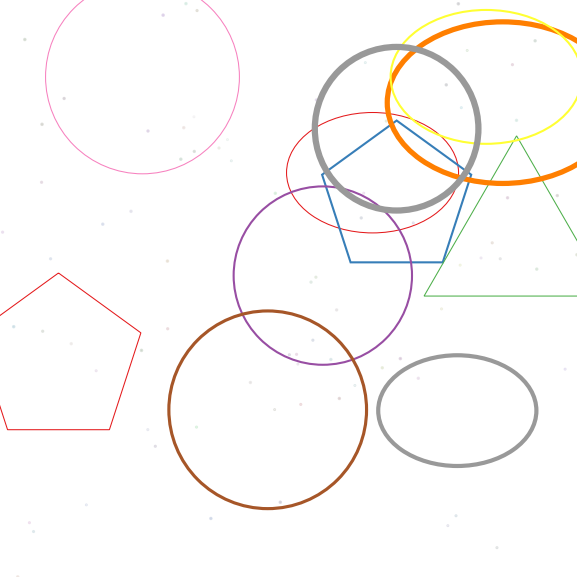[{"shape": "oval", "thickness": 0.5, "radius": 0.74, "center": [0.645, 0.7]}, {"shape": "pentagon", "thickness": 0.5, "radius": 0.75, "center": [0.101, 0.376]}, {"shape": "pentagon", "thickness": 1, "radius": 0.68, "center": [0.687, 0.655]}, {"shape": "triangle", "thickness": 0.5, "radius": 0.92, "center": [0.895, 0.579]}, {"shape": "circle", "thickness": 1, "radius": 0.77, "center": [0.559, 0.522]}, {"shape": "oval", "thickness": 2.5, "radius": 1.0, "center": [0.87, 0.821]}, {"shape": "oval", "thickness": 1, "radius": 0.83, "center": [0.842, 0.866]}, {"shape": "circle", "thickness": 1.5, "radius": 0.86, "center": [0.464, 0.29]}, {"shape": "circle", "thickness": 0.5, "radius": 0.84, "center": [0.247, 0.866]}, {"shape": "circle", "thickness": 3, "radius": 0.71, "center": [0.687, 0.776]}, {"shape": "oval", "thickness": 2, "radius": 0.68, "center": [0.792, 0.288]}]